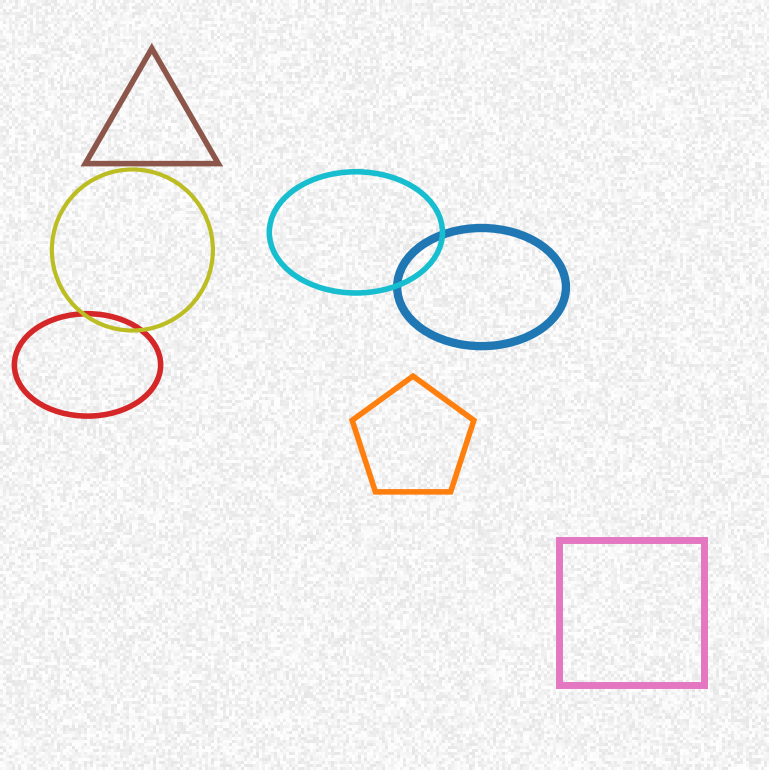[{"shape": "oval", "thickness": 3, "radius": 0.55, "center": [0.625, 0.627]}, {"shape": "pentagon", "thickness": 2, "radius": 0.42, "center": [0.536, 0.428]}, {"shape": "oval", "thickness": 2, "radius": 0.47, "center": [0.114, 0.526]}, {"shape": "triangle", "thickness": 2, "radius": 0.5, "center": [0.197, 0.837]}, {"shape": "square", "thickness": 2.5, "radius": 0.47, "center": [0.82, 0.204]}, {"shape": "circle", "thickness": 1.5, "radius": 0.52, "center": [0.172, 0.675]}, {"shape": "oval", "thickness": 2, "radius": 0.56, "center": [0.462, 0.698]}]